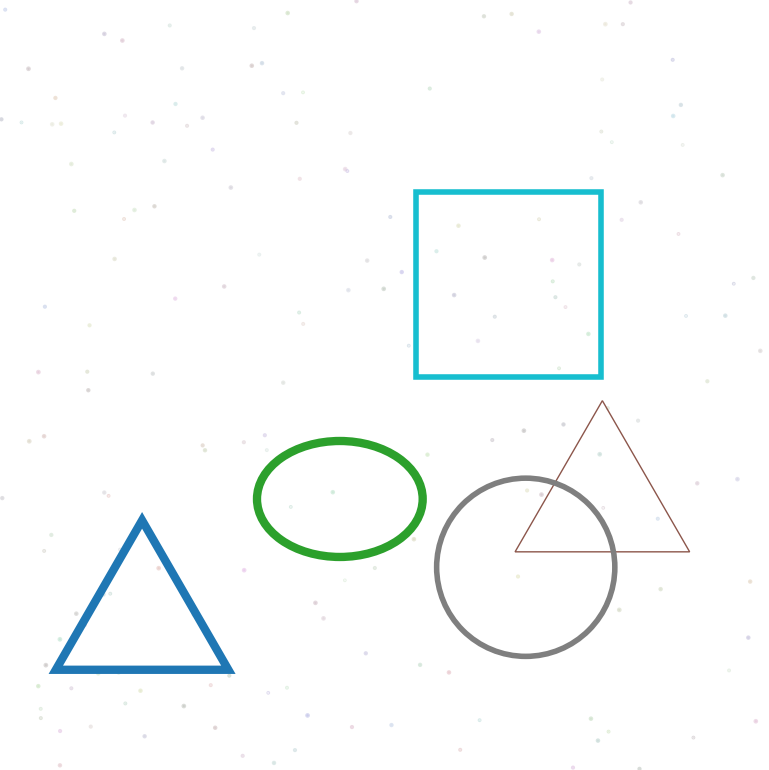[{"shape": "triangle", "thickness": 3, "radius": 0.65, "center": [0.185, 0.195]}, {"shape": "oval", "thickness": 3, "radius": 0.54, "center": [0.441, 0.352]}, {"shape": "triangle", "thickness": 0.5, "radius": 0.65, "center": [0.782, 0.349]}, {"shape": "circle", "thickness": 2, "radius": 0.58, "center": [0.683, 0.263]}, {"shape": "square", "thickness": 2, "radius": 0.6, "center": [0.661, 0.63]}]